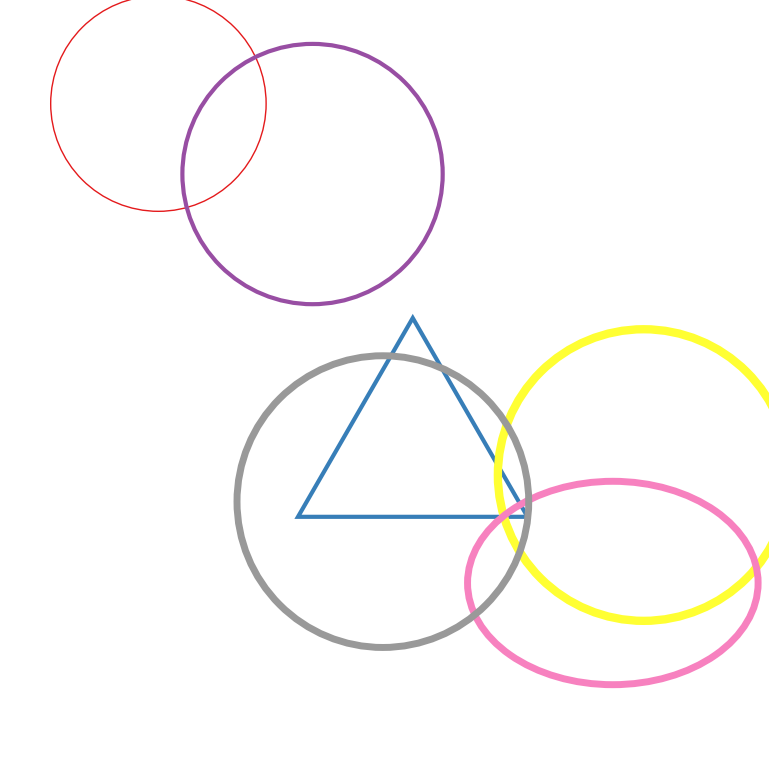[{"shape": "circle", "thickness": 0.5, "radius": 0.7, "center": [0.206, 0.865]}, {"shape": "triangle", "thickness": 1.5, "radius": 0.86, "center": [0.536, 0.415]}, {"shape": "circle", "thickness": 1.5, "radius": 0.85, "center": [0.406, 0.774]}, {"shape": "circle", "thickness": 3, "radius": 0.95, "center": [0.836, 0.383]}, {"shape": "oval", "thickness": 2.5, "radius": 0.94, "center": [0.796, 0.243]}, {"shape": "circle", "thickness": 2.5, "radius": 0.95, "center": [0.497, 0.349]}]